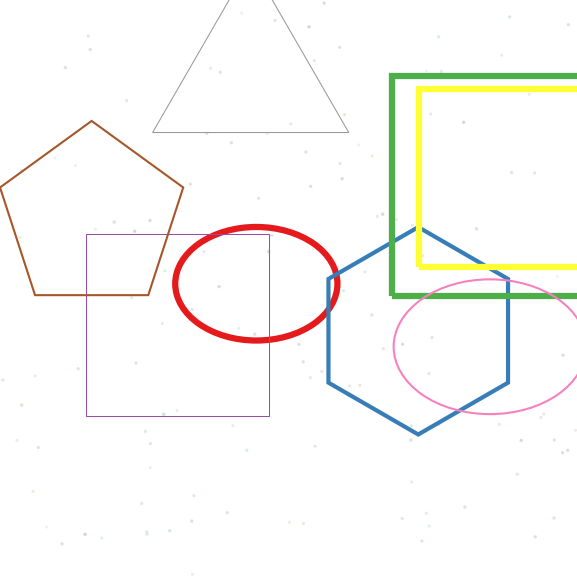[{"shape": "oval", "thickness": 3, "radius": 0.7, "center": [0.444, 0.508]}, {"shape": "hexagon", "thickness": 2, "radius": 0.9, "center": [0.724, 0.426]}, {"shape": "square", "thickness": 3, "radius": 0.95, "center": [0.87, 0.677]}, {"shape": "square", "thickness": 0.5, "radius": 0.79, "center": [0.307, 0.436]}, {"shape": "square", "thickness": 3, "radius": 0.77, "center": [0.881, 0.69]}, {"shape": "pentagon", "thickness": 1, "radius": 0.83, "center": [0.159, 0.623]}, {"shape": "oval", "thickness": 1, "radius": 0.83, "center": [0.848, 0.399]}, {"shape": "triangle", "thickness": 0.5, "radius": 0.98, "center": [0.434, 0.868]}]